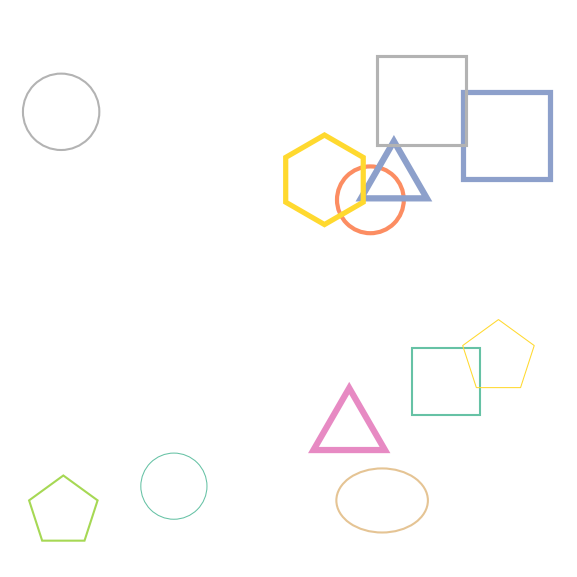[{"shape": "square", "thickness": 1, "radius": 0.29, "center": [0.772, 0.338]}, {"shape": "circle", "thickness": 0.5, "radius": 0.29, "center": [0.301, 0.157]}, {"shape": "circle", "thickness": 2, "radius": 0.29, "center": [0.641, 0.653]}, {"shape": "square", "thickness": 2.5, "radius": 0.38, "center": [0.877, 0.765]}, {"shape": "triangle", "thickness": 3, "radius": 0.33, "center": [0.682, 0.689]}, {"shape": "triangle", "thickness": 3, "radius": 0.36, "center": [0.605, 0.256]}, {"shape": "pentagon", "thickness": 1, "radius": 0.31, "center": [0.11, 0.113]}, {"shape": "hexagon", "thickness": 2.5, "radius": 0.39, "center": [0.562, 0.688]}, {"shape": "pentagon", "thickness": 0.5, "radius": 0.33, "center": [0.863, 0.381]}, {"shape": "oval", "thickness": 1, "radius": 0.4, "center": [0.662, 0.133]}, {"shape": "circle", "thickness": 1, "radius": 0.33, "center": [0.106, 0.806]}, {"shape": "square", "thickness": 1.5, "radius": 0.39, "center": [0.729, 0.825]}]